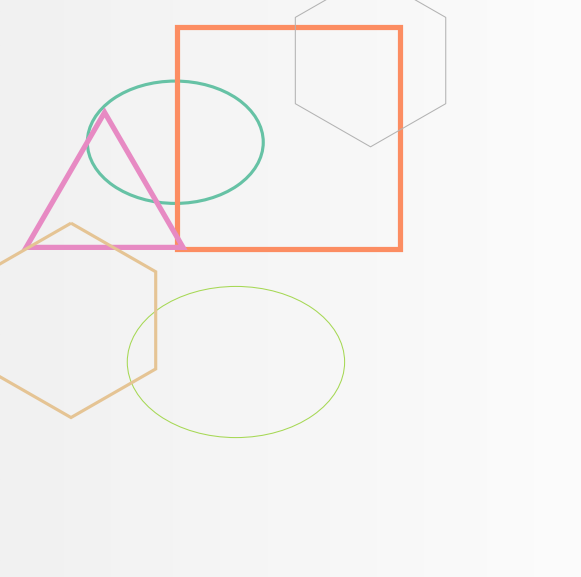[{"shape": "oval", "thickness": 1.5, "radius": 0.76, "center": [0.302, 0.753]}, {"shape": "square", "thickness": 2.5, "radius": 0.96, "center": [0.497, 0.761]}, {"shape": "triangle", "thickness": 2.5, "radius": 0.78, "center": [0.18, 0.649]}, {"shape": "oval", "thickness": 0.5, "radius": 0.93, "center": [0.406, 0.372]}, {"shape": "hexagon", "thickness": 1.5, "radius": 0.84, "center": [0.122, 0.444]}, {"shape": "hexagon", "thickness": 0.5, "radius": 0.75, "center": [0.637, 0.894]}]